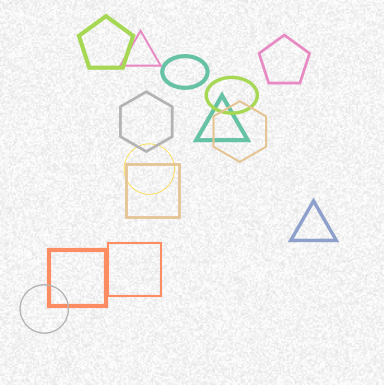[{"shape": "oval", "thickness": 3, "radius": 0.29, "center": [0.48, 0.813]}, {"shape": "triangle", "thickness": 3, "radius": 0.39, "center": [0.577, 0.675]}, {"shape": "square", "thickness": 1.5, "radius": 0.35, "center": [0.35, 0.3]}, {"shape": "square", "thickness": 3, "radius": 0.37, "center": [0.202, 0.278]}, {"shape": "triangle", "thickness": 2.5, "radius": 0.34, "center": [0.814, 0.41]}, {"shape": "triangle", "thickness": 1.5, "radius": 0.3, "center": [0.365, 0.86]}, {"shape": "pentagon", "thickness": 2, "radius": 0.34, "center": [0.738, 0.84]}, {"shape": "oval", "thickness": 2.5, "radius": 0.33, "center": [0.602, 0.753]}, {"shape": "pentagon", "thickness": 3, "radius": 0.37, "center": [0.275, 0.884]}, {"shape": "circle", "thickness": 0.5, "radius": 0.33, "center": [0.388, 0.561]}, {"shape": "hexagon", "thickness": 1.5, "radius": 0.39, "center": [0.623, 0.658]}, {"shape": "square", "thickness": 2, "radius": 0.34, "center": [0.396, 0.505]}, {"shape": "hexagon", "thickness": 2, "radius": 0.39, "center": [0.38, 0.684]}, {"shape": "circle", "thickness": 1, "radius": 0.31, "center": [0.115, 0.198]}]